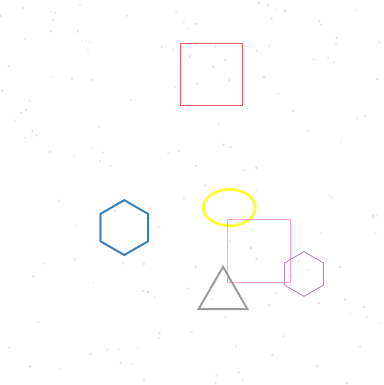[{"shape": "square", "thickness": 0.5, "radius": 0.41, "center": [0.548, 0.808]}, {"shape": "hexagon", "thickness": 1.5, "radius": 0.36, "center": [0.323, 0.409]}, {"shape": "hexagon", "thickness": 0.5, "radius": 0.29, "center": [0.79, 0.288]}, {"shape": "oval", "thickness": 2, "radius": 0.34, "center": [0.595, 0.461]}, {"shape": "square", "thickness": 0.5, "radius": 0.41, "center": [0.671, 0.35]}, {"shape": "triangle", "thickness": 1.5, "radius": 0.37, "center": [0.579, 0.234]}]